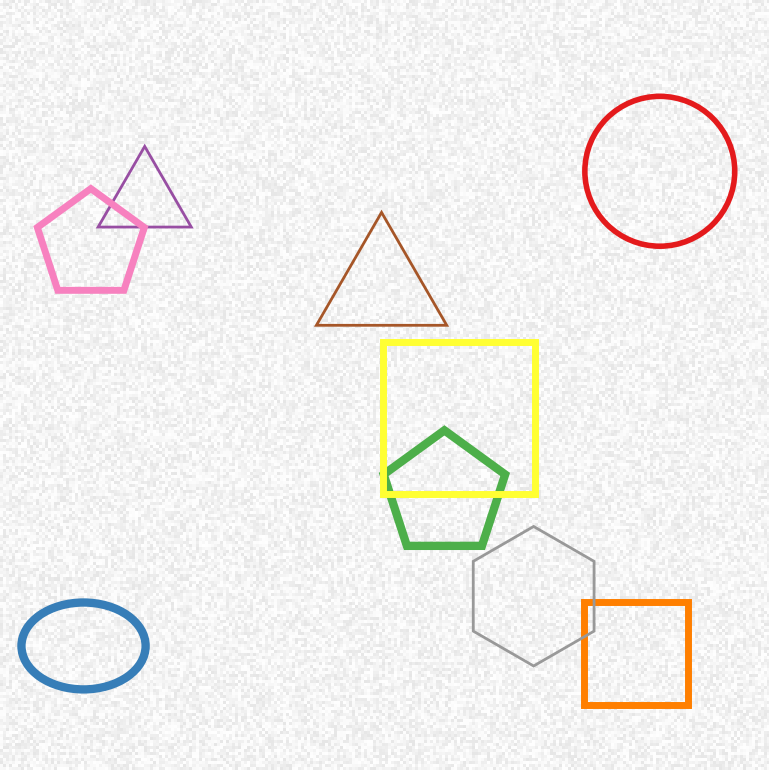[{"shape": "circle", "thickness": 2, "radius": 0.49, "center": [0.857, 0.778]}, {"shape": "oval", "thickness": 3, "radius": 0.4, "center": [0.108, 0.161]}, {"shape": "pentagon", "thickness": 3, "radius": 0.41, "center": [0.577, 0.358]}, {"shape": "triangle", "thickness": 1, "radius": 0.35, "center": [0.188, 0.74]}, {"shape": "square", "thickness": 2.5, "radius": 0.34, "center": [0.826, 0.151]}, {"shape": "square", "thickness": 2.5, "radius": 0.49, "center": [0.596, 0.457]}, {"shape": "triangle", "thickness": 1, "radius": 0.49, "center": [0.496, 0.626]}, {"shape": "pentagon", "thickness": 2.5, "radius": 0.37, "center": [0.118, 0.682]}, {"shape": "hexagon", "thickness": 1, "radius": 0.45, "center": [0.693, 0.226]}]